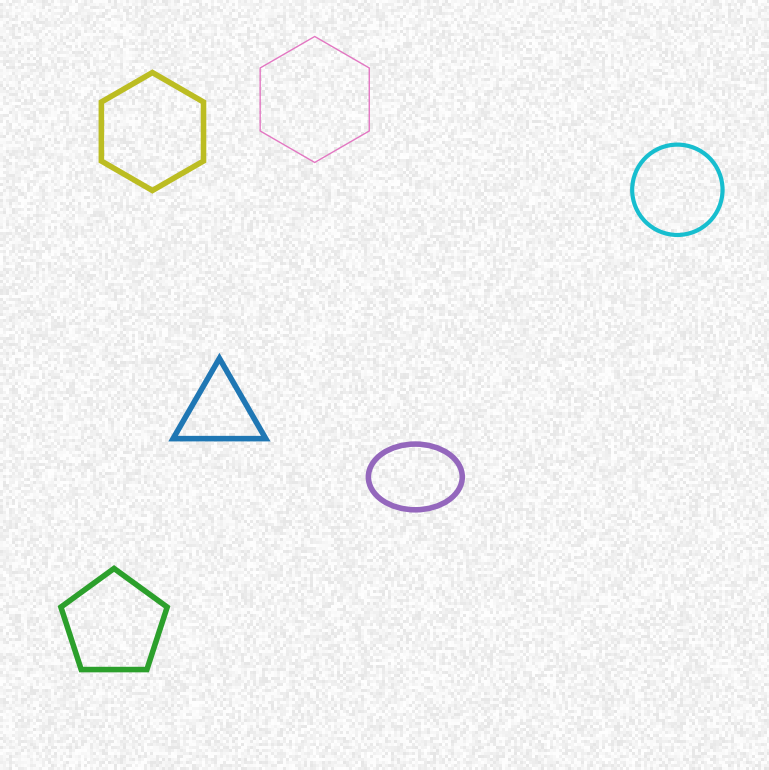[{"shape": "triangle", "thickness": 2, "radius": 0.35, "center": [0.285, 0.465]}, {"shape": "pentagon", "thickness": 2, "radius": 0.36, "center": [0.148, 0.189]}, {"shape": "oval", "thickness": 2, "radius": 0.3, "center": [0.539, 0.381]}, {"shape": "hexagon", "thickness": 0.5, "radius": 0.41, "center": [0.409, 0.871]}, {"shape": "hexagon", "thickness": 2, "radius": 0.38, "center": [0.198, 0.829]}, {"shape": "circle", "thickness": 1.5, "radius": 0.29, "center": [0.88, 0.754]}]